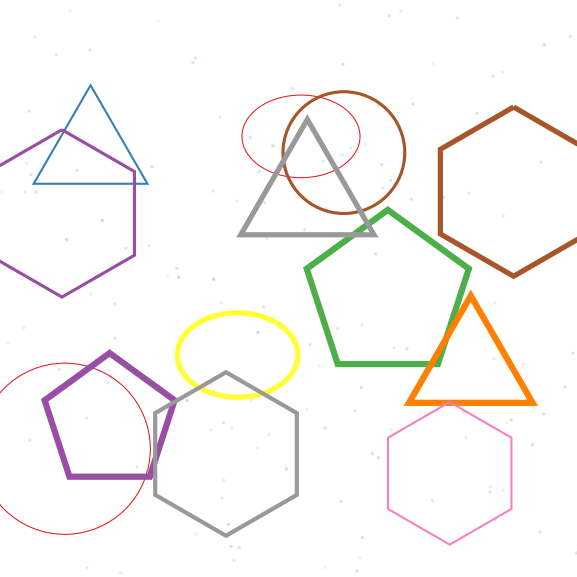[{"shape": "oval", "thickness": 0.5, "radius": 0.51, "center": [0.521, 0.763]}, {"shape": "circle", "thickness": 0.5, "radius": 0.74, "center": [0.112, 0.222]}, {"shape": "triangle", "thickness": 1, "radius": 0.57, "center": [0.157, 0.738]}, {"shape": "pentagon", "thickness": 3, "radius": 0.74, "center": [0.671, 0.488]}, {"shape": "pentagon", "thickness": 3, "radius": 0.59, "center": [0.19, 0.269]}, {"shape": "hexagon", "thickness": 1.5, "radius": 0.72, "center": [0.107, 0.63]}, {"shape": "triangle", "thickness": 3, "radius": 0.62, "center": [0.815, 0.363]}, {"shape": "oval", "thickness": 2.5, "radius": 0.52, "center": [0.411, 0.384]}, {"shape": "circle", "thickness": 1.5, "radius": 0.53, "center": [0.595, 0.735]}, {"shape": "hexagon", "thickness": 2.5, "radius": 0.73, "center": [0.889, 0.667]}, {"shape": "hexagon", "thickness": 1, "radius": 0.62, "center": [0.779, 0.18]}, {"shape": "triangle", "thickness": 2.5, "radius": 0.67, "center": [0.532, 0.659]}, {"shape": "hexagon", "thickness": 2, "radius": 0.71, "center": [0.391, 0.213]}]